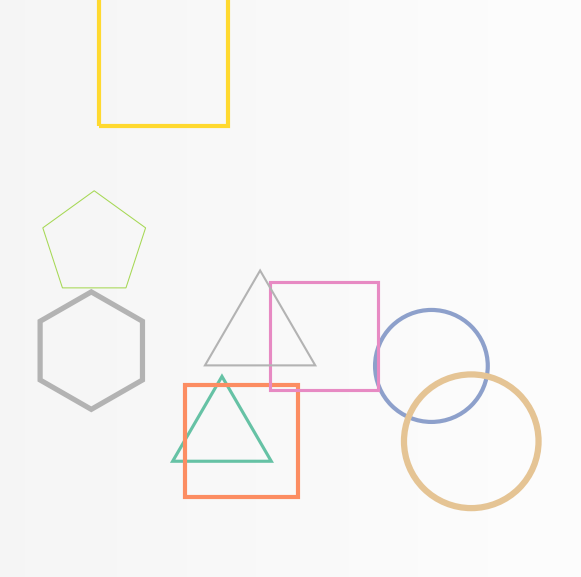[{"shape": "triangle", "thickness": 1.5, "radius": 0.49, "center": [0.382, 0.249]}, {"shape": "square", "thickness": 2, "radius": 0.49, "center": [0.415, 0.235]}, {"shape": "circle", "thickness": 2, "radius": 0.48, "center": [0.742, 0.365]}, {"shape": "square", "thickness": 1.5, "radius": 0.46, "center": [0.558, 0.417]}, {"shape": "pentagon", "thickness": 0.5, "radius": 0.46, "center": [0.162, 0.576]}, {"shape": "square", "thickness": 2, "radius": 0.55, "center": [0.282, 0.893]}, {"shape": "circle", "thickness": 3, "radius": 0.58, "center": [0.811, 0.235]}, {"shape": "triangle", "thickness": 1, "radius": 0.55, "center": [0.448, 0.421]}, {"shape": "hexagon", "thickness": 2.5, "radius": 0.51, "center": [0.157, 0.392]}]